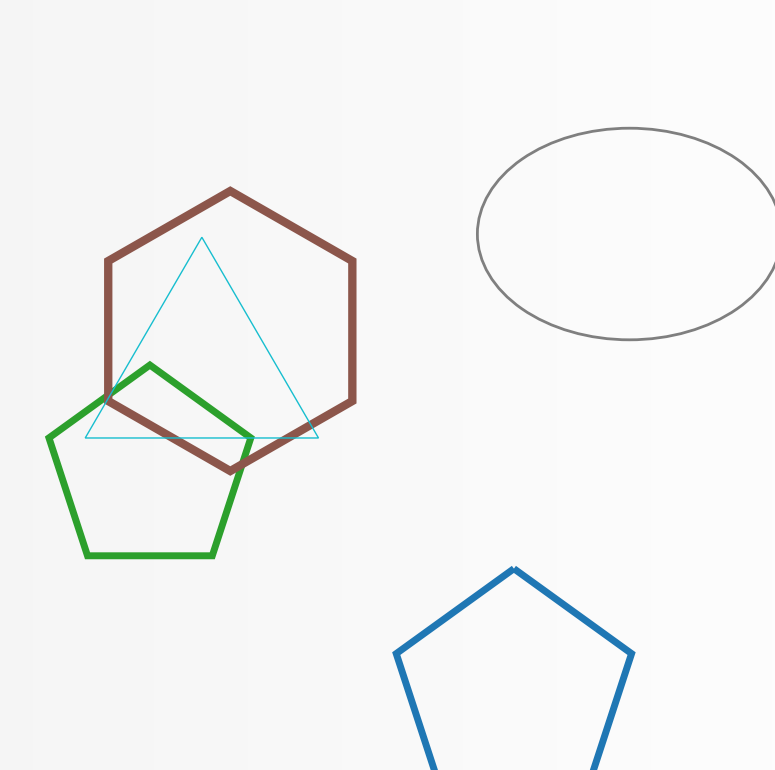[{"shape": "pentagon", "thickness": 2.5, "radius": 0.8, "center": [0.663, 0.102]}, {"shape": "pentagon", "thickness": 2.5, "radius": 0.68, "center": [0.193, 0.389]}, {"shape": "hexagon", "thickness": 3, "radius": 0.91, "center": [0.297, 0.57]}, {"shape": "oval", "thickness": 1, "radius": 0.98, "center": [0.812, 0.696]}, {"shape": "triangle", "thickness": 0.5, "radius": 0.87, "center": [0.26, 0.518]}]